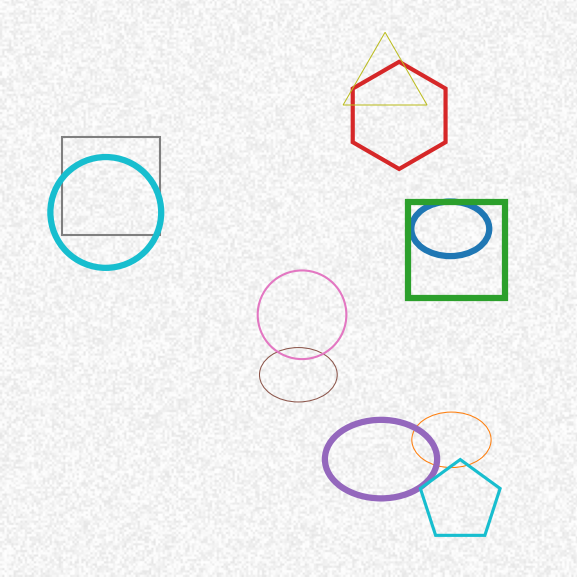[{"shape": "oval", "thickness": 3, "radius": 0.34, "center": [0.78, 0.603]}, {"shape": "oval", "thickness": 0.5, "radius": 0.34, "center": [0.782, 0.238]}, {"shape": "square", "thickness": 3, "radius": 0.42, "center": [0.79, 0.566]}, {"shape": "hexagon", "thickness": 2, "radius": 0.46, "center": [0.691, 0.799]}, {"shape": "oval", "thickness": 3, "radius": 0.49, "center": [0.66, 0.204]}, {"shape": "oval", "thickness": 0.5, "radius": 0.34, "center": [0.517, 0.35]}, {"shape": "circle", "thickness": 1, "radius": 0.38, "center": [0.523, 0.454]}, {"shape": "square", "thickness": 1, "radius": 0.43, "center": [0.193, 0.677]}, {"shape": "triangle", "thickness": 0.5, "radius": 0.42, "center": [0.667, 0.859]}, {"shape": "circle", "thickness": 3, "radius": 0.48, "center": [0.183, 0.631]}, {"shape": "pentagon", "thickness": 1.5, "radius": 0.36, "center": [0.797, 0.131]}]